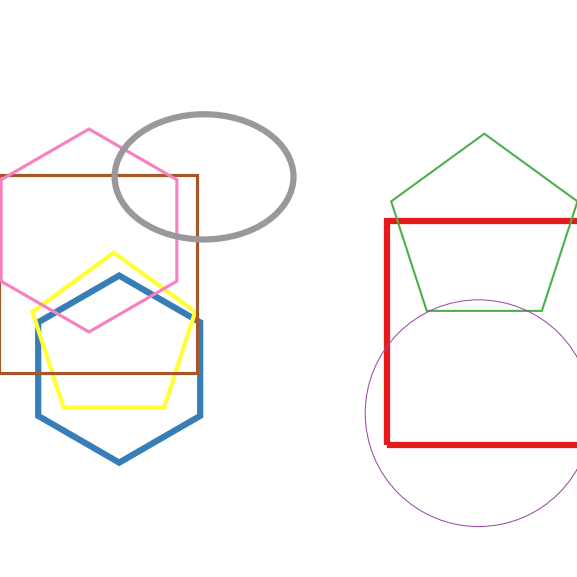[{"shape": "square", "thickness": 3, "radius": 0.97, "center": [0.864, 0.423]}, {"shape": "hexagon", "thickness": 3, "radius": 0.81, "center": [0.206, 0.36]}, {"shape": "pentagon", "thickness": 1, "radius": 0.85, "center": [0.839, 0.598]}, {"shape": "circle", "thickness": 0.5, "radius": 0.98, "center": [0.829, 0.284]}, {"shape": "pentagon", "thickness": 2, "radius": 0.74, "center": [0.197, 0.413]}, {"shape": "square", "thickness": 1.5, "radius": 0.85, "center": [0.17, 0.525]}, {"shape": "hexagon", "thickness": 1.5, "radius": 0.88, "center": [0.154, 0.6]}, {"shape": "oval", "thickness": 3, "radius": 0.77, "center": [0.353, 0.693]}]